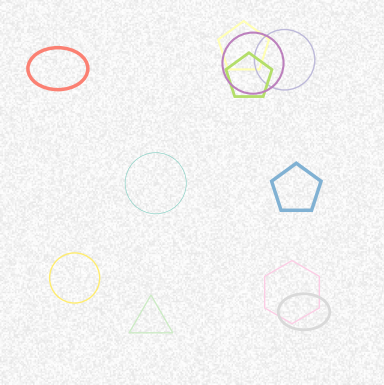[{"shape": "circle", "thickness": 0.5, "radius": 0.4, "center": [0.404, 0.524]}, {"shape": "pentagon", "thickness": 1.5, "radius": 0.35, "center": [0.633, 0.876]}, {"shape": "circle", "thickness": 1, "radius": 0.39, "center": [0.739, 0.845]}, {"shape": "oval", "thickness": 2.5, "radius": 0.39, "center": [0.15, 0.822]}, {"shape": "pentagon", "thickness": 2.5, "radius": 0.34, "center": [0.77, 0.508]}, {"shape": "pentagon", "thickness": 2, "radius": 0.31, "center": [0.647, 0.8]}, {"shape": "hexagon", "thickness": 1, "radius": 0.41, "center": [0.758, 0.241]}, {"shape": "oval", "thickness": 2, "radius": 0.33, "center": [0.79, 0.19]}, {"shape": "circle", "thickness": 1.5, "radius": 0.4, "center": [0.657, 0.836]}, {"shape": "triangle", "thickness": 1, "radius": 0.33, "center": [0.392, 0.168]}, {"shape": "circle", "thickness": 1, "radius": 0.33, "center": [0.194, 0.278]}]